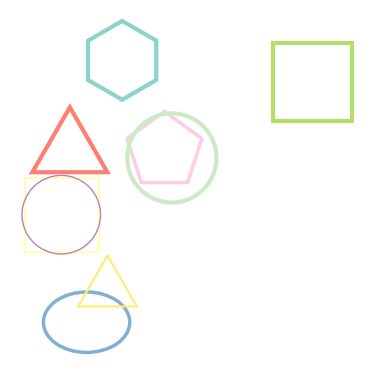[{"shape": "hexagon", "thickness": 3, "radius": 0.51, "center": [0.317, 0.843]}, {"shape": "square", "thickness": 1.5, "radius": 0.48, "center": [0.161, 0.442]}, {"shape": "triangle", "thickness": 3, "radius": 0.56, "center": [0.181, 0.609]}, {"shape": "oval", "thickness": 2.5, "radius": 0.56, "center": [0.225, 0.163]}, {"shape": "square", "thickness": 3, "radius": 0.51, "center": [0.812, 0.787]}, {"shape": "pentagon", "thickness": 2.5, "radius": 0.51, "center": [0.427, 0.608]}, {"shape": "circle", "thickness": 1, "radius": 0.51, "center": [0.159, 0.442]}, {"shape": "circle", "thickness": 3, "radius": 0.58, "center": [0.446, 0.59]}, {"shape": "triangle", "thickness": 1.5, "radius": 0.44, "center": [0.279, 0.248]}]